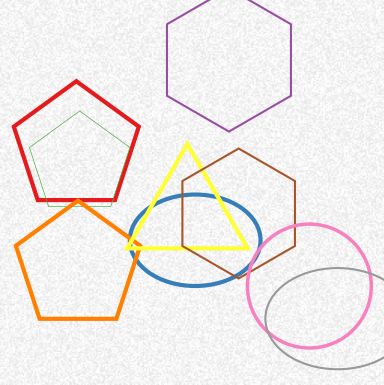[{"shape": "pentagon", "thickness": 3, "radius": 0.85, "center": [0.198, 0.618]}, {"shape": "oval", "thickness": 3, "radius": 0.85, "center": [0.507, 0.376]}, {"shape": "pentagon", "thickness": 0.5, "radius": 0.69, "center": [0.207, 0.574]}, {"shape": "hexagon", "thickness": 1.5, "radius": 0.93, "center": [0.595, 0.844]}, {"shape": "pentagon", "thickness": 3, "radius": 0.85, "center": [0.203, 0.309]}, {"shape": "triangle", "thickness": 3, "radius": 0.9, "center": [0.487, 0.445]}, {"shape": "hexagon", "thickness": 1.5, "radius": 0.84, "center": [0.62, 0.445]}, {"shape": "circle", "thickness": 2.5, "radius": 0.8, "center": [0.804, 0.257]}, {"shape": "oval", "thickness": 1.5, "radius": 0.94, "center": [0.877, 0.172]}]